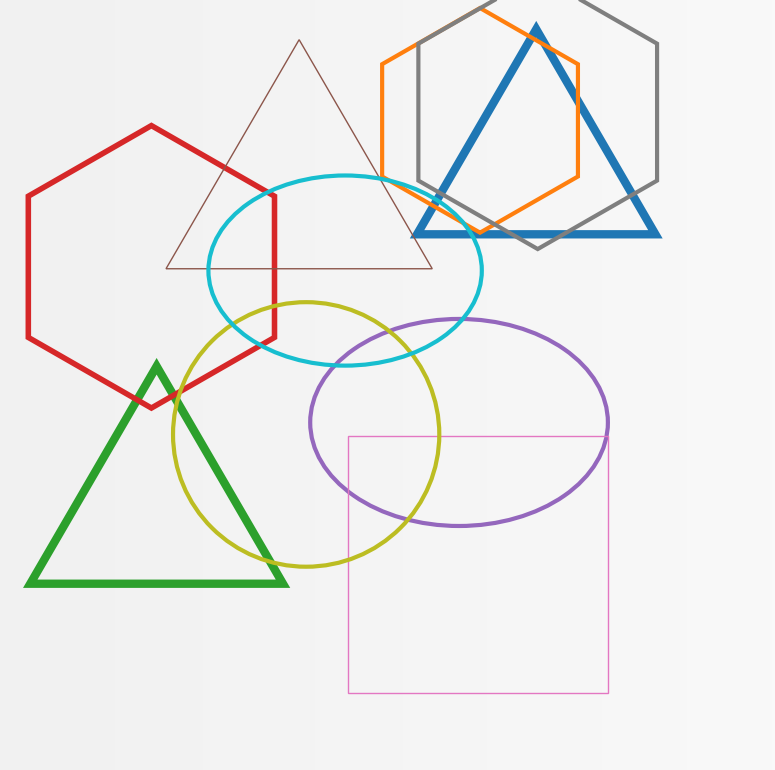[{"shape": "triangle", "thickness": 3, "radius": 0.89, "center": [0.692, 0.785]}, {"shape": "hexagon", "thickness": 1.5, "radius": 0.73, "center": [0.619, 0.844]}, {"shape": "triangle", "thickness": 3, "radius": 0.94, "center": [0.202, 0.336]}, {"shape": "hexagon", "thickness": 2, "radius": 0.92, "center": [0.195, 0.653]}, {"shape": "oval", "thickness": 1.5, "radius": 0.96, "center": [0.592, 0.451]}, {"shape": "triangle", "thickness": 0.5, "radius": 0.99, "center": [0.386, 0.75]}, {"shape": "square", "thickness": 0.5, "radius": 0.84, "center": [0.617, 0.267]}, {"shape": "hexagon", "thickness": 1.5, "radius": 0.89, "center": [0.694, 0.854]}, {"shape": "circle", "thickness": 1.5, "radius": 0.86, "center": [0.395, 0.436]}, {"shape": "oval", "thickness": 1.5, "radius": 0.88, "center": [0.445, 0.649]}]